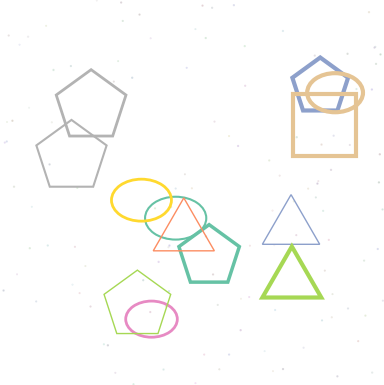[{"shape": "oval", "thickness": 1.5, "radius": 0.4, "center": [0.456, 0.433]}, {"shape": "pentagon", "thickness": 2.5, "radius": 0.41, "center": [0.543, 0.334]}, {"shape": "triangle", "thickness": 1, "radius": 0.46, "center": [0.477, 0.394]}, {"shape": "pentagon", "thickness": 3, "radius": 0.38, "center": [0.832, 0.775]}, {"shape": "triangle", "thickness": 1, "radius": 0.43, "center": [0.756, 0.408]}, {"shape": "oval", "thickness": 2, "radius": 0.34, "center": [0.394, 0.171]}, {"shape": "pentagon", "thickness": 1, "radius": 0.46, "center": [0.357, 0.207]}, {"shape": "triangle", "thickness": 3, "radius": 0.44, "center": [0.758, 0.271]}, {"shape": "oval", "thickness": 2, "radius": 0.39, "center": [0.367, 0.48]}, {"shape": "square", "thickness": 3, "radius": 0.4, "center": [0.843, 0.675]}, {"shape": "oval", "thickness": 3, "radius": 0.36, "center": [0.87, 0.759]}, {"shape": "pentagon", "thickness": 2, "radius": 0.48, "center": [0.237, 0.724]}, {"shape": "pentagon", "thickness": 1.5, "radius": 0.48, "center": [0.186, 0.593]}]